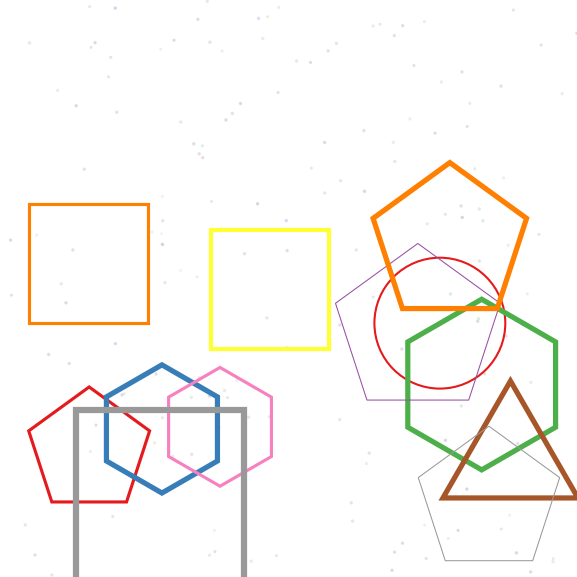[{"shape": "pentagon", "thickness": 1.5, "radius": 0.55, "center": [0.154, 0.219]}, {"shape": "circle", "thickness": 1, "radius": 0.57, "center": [0.762, 0.44]}, {"shape": "hexagon", "thickness": 2.5, "radius": 0.55, "center": [0.28, 0.256]}, {"shape": "hexagon", "thickness": 2.5, "radius": 0.74, "center": [0.834, 0.333]}, {"shape": "pentagon", "thickness": 0.5, "radius": 0.75, "center": [0.724, 0.428]}, {"shape": "pentagon", "thickness": 2.5, "radius": 0.7, "center": [0.779, 0.578]}, {"shape": "square", "thickness": 1.5, "radius": 0.52, "center": [0.154, 0.543]}, {"shape": "square", "thickness": 2, "radius": 0.51, "center": [0.468, 0.498]}, {"shape": "triangle", "thickness": 2.5, "radius": 0.67, "center": [0.884, 0.204]}, {"shape": "hexagon", "thickness": 1.5, "radius": 0.51, "center": [0.381, 0.26]}, {"shape": "pentagon", "thickness": 0.5, "radius": 0.64, "center": [0.847, 0.132]}, {"shape": "square", "thickness": 3, "radius": 0.73, "center": [0.277, 0.143]}]